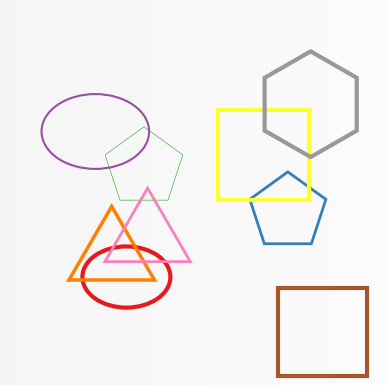[{"shape": "oval", "thickness": 3, "radius": 0.57, "center": [0.326, 0.28]}, {"shape": "pentagon", "thickness": 2, "radius": 0.52, "center": [0.743, 0.45]}, {"shape": "pentagon", "thickness": 0.5, "radius": 0.53, "center": [0.372, 0.565]}, {"shape": "oval", "thickness": 1.5, "radius": 0.69, "center": [0.246, 0.658]}, {"shape": "triangle", "thickness": 2.5, "radius": 0.64, "center": [0.288, 0.336]}, {"shape": "square", "thickness": 3, "radius": 0.59, "center": [0.68, 0.597]}, {"shape": "square", "thickness": 3, "radius": 0.57, "center": [0.832, 0.137]}, {"shape": "triangle", "thickness": 2, "radius": 0.64, "center": [0.381, 0.384]}, {"shape": "hexagon", "thickness": 3, "radius": 0.69, "center": [0.802, 0.729]}]